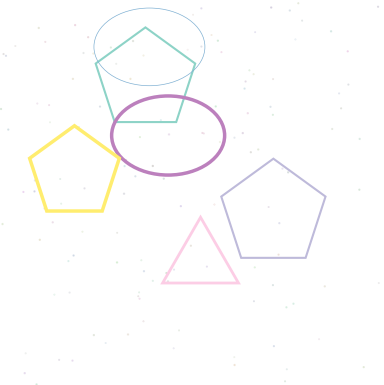[{"shape": "pentagon", "thickness": 1.5, "radius": 0.68, "center": [0.378, 0.793]}, {"shape": "pentagon", "thickness": 1.5, "radius": 0.71, "center": [0.71, 0.445]}, {"shape": "oval", "thickness": 0.5, "radius": 0.72, "center": [0.388, 0.878]}, {"shape": "triangle", "thickness": 2, "radius": 0.57, "center": [0.521, 0.322]}, {"shape": "oval", "thickness": 2.5, "radius": 0.73, "center": [0.437, 0.648]}, {"shape": "pentagon", "thickness": 2.5, "radius": 0.61, "center": [0.193, 0.551]}]